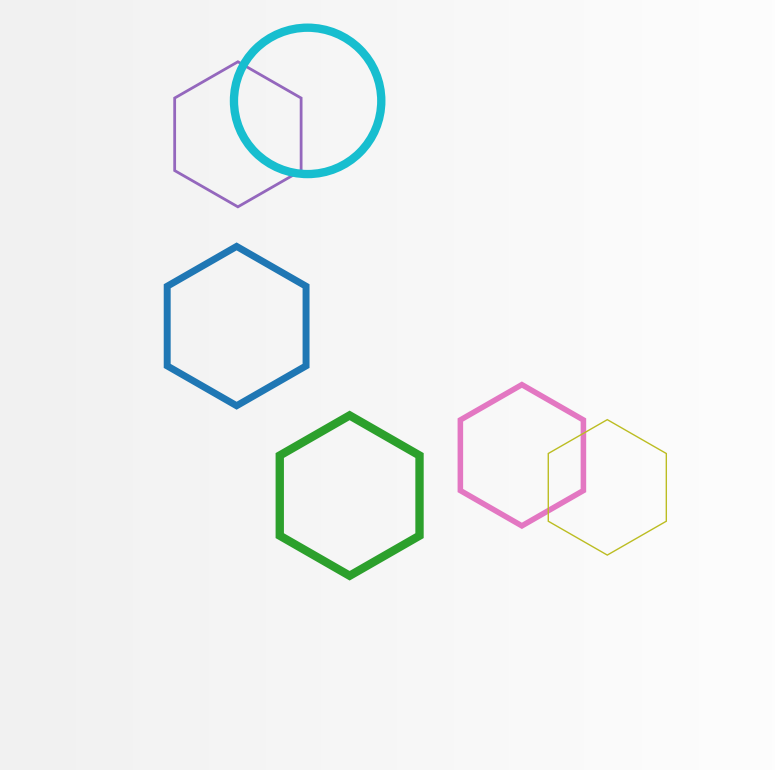[{"shape": "hexagon", "thickness": 2.5, "radius": 0.52, "center": [0.305, 0.577]}, {"shape": "hexagon", "thickness": 3, "radius": 0.52, "center": [0.451, 0.356]}, {"shape": "hexagon", "thickness": 1, "radius": 0.47, "center": [0.307, 0.826]}, {"shape": "hexagon", "thickness": 2, "radius": 0.46, "center": [0.673, 0.409]}, {"shape": "hexagon", "thickness": 0.5, "radius": 0.44, "center": [0.784, 0.367]}, {"shape": "circle", "thickness": 3, "radius": 0.48, "center": [0.397, 0.869]}]